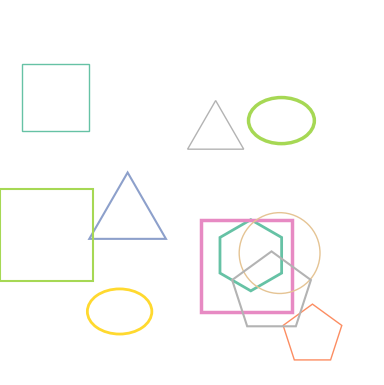[{"shape": "square", "thickness": 1, "radius": 0.43, "center": [0.143, 0.746]}, {"shape": "hexagon", "thickness": 2, "radius": 0.46, "center": [0.651, 0.337]}, {"shape": "pentagon", "thickness": 1, "radius": 0.4, "center": [0.812, 0.13]}, {"shape": "triangle", "thickness": 1.5, "radius": 0.57, "center": [0.331, 0.437]}, {"shape": "square", "thickness": 2.5, "radius": 0.59, "center": [0.641, 0.309]}, {"shape": "oval", "thickness": 2.5, "radius": 0.43, "center": [0.731, 0.687]}, {"shape": "square", "thickness": 1.5, "radius": 0.6, "center": [0.121, 0.39]}, {"shape": "oval", "thickness": 2, "radius": 0.42, "center": [0.311, 0.191]}, {"shape": "circle", "thickness": 1, "radius": 0.52, "center": [0.726, 0.343]}, {"shape": "triangle", "thickness": 1, "radius": 0.42, "center": [0.56, 0.655]}, {"shape": "pentagon", "thickness": 1.5, "radius": 0.54, "center": [0.705, 0.24]}]